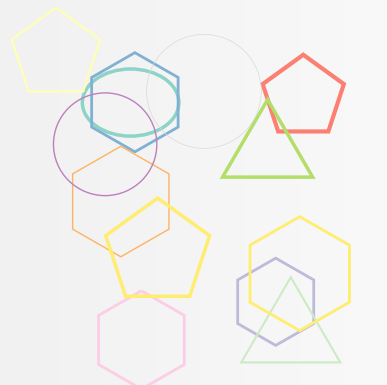[{"shape": "oval", "thickness": 2.5, "radius": 0.62, "center": [0.337, 0.734]}, {"shape": "pentagon", "thickness": 1.5, "radius": 0.6, "center": [0.144, 0.86]}, {"shape": "hexagon", "thickness": 2, "radius": 0.57, "center": [0.712, 0.216]}, {"shape": "pentagon", "thickness": 3, "radius": 0.55, "center": [0.783, 0.748]}, {"shape": "hexagon", "thickness": 2, "radius": 0.64, "center": [0.348, 0.734]}, {"shape": "hexagon", "thickness": 1, "radius": 0.72, "center": [0.312, 0.477]}, {"shape": "triangle", "thickness": 2.5, "radius": 0.67, "center": [0.691, 0.607]}, {"shape": "hexagon", "thickness": 2, "radius": 0.64, "center": [0.365, 0.117]}, {"shape": "circle", "thickness": 0.5, "radius": 0.74, "center": [0.526, 0.763]}, {"shape": "circle", "thickness": 1, "radius": 0.67, "center": [0.271, 0.625]}, {"shape": "triangle", "thickness": 1.5, "radius": 0.74, "center": [0.75, 0.132]}, {"shape": "hexagon", "thickness": 2, "radius": 0.74, "center": [0.773, 0.289]}, {"shape": "pentagon", "thickness": 2.5, "radius": 0.7, "center": [0.407, 0.344]}]